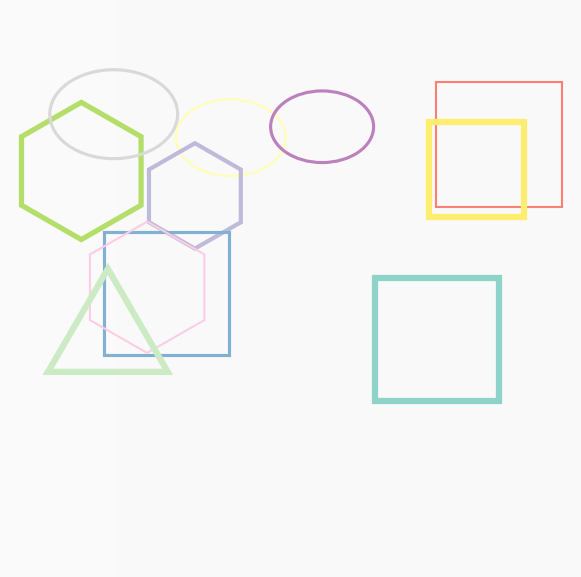[{"shape": "square", "thickness": 3, "radius": 0.53, "center": [0.751, 0.411]}, {"shape": "oval", "thickness": 1, "radius": 0.47, "center": [0.397, 0.761]}, {"shape": "hexagon", "thickness": 2, "radius": 0.46, "center": [0.335, 0.66]}, {"shape": "square", "thickness": 1, "radius": 0.54, "center": [0.859, 0.749]}, {"shape": "square", "thickness": 1.5, "radius": 0.53, "center": [0.287, 0.491]}, {"shape": "hexagon", "thickness": 2.5, "radius": 0.59, "center": [0.14, 0.703]}, {"shape": "hexagon", "thickness": 1, "radius": 0.57, "center": [0.253, 0.502]}, {"shape": "oval", "thickness": 1.5, "radius": 0.55, "center": [0.196, 0.801]}, {"shape": "oval", "thickness": 1.5, "radius": 0.44, "center": [0.554, 0.78]}, {"shape": "triangle", "thickness": 3, "radius": 0.59, "center": [0.186, 0.415]}, {"shape": "square", "thickness": 3, "radius": 0.41, "center": [0.82, 0.706]}]